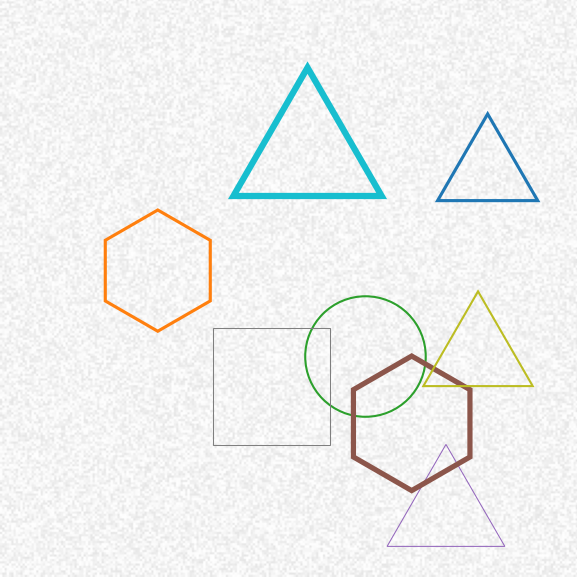[{"shape": "triangle", "thickness": 1.5, "radius": 0.5, "center": [0.844, 0.702]}, {"shape": "hexagon", "thickness": 1.5, "radius": 0.52, "center": [0.273, 0.531]}, {"shape": "circle", "thickness": 1, "radius": 0.52, "center": [0.633, 0.382]}, {"shape": "triangle", "thickness": 0.5, "radius": 0.59, "center": [0.772, 0.112]}, {"shape": "hexagon", "thickness": 2.5, "radius": 0.58, "center": [0.713, 0.266]}, {"shape": "square", "thickness": 0.5, "radius": 0.51, "center": [0.47, 0.33]}, {"shape": "triangle", "thickness": 1, "radius": 0.55, "center": [0.828, 0.385]}, {"shape": "triangle", "thickness": 3, "radius": 0.74, "center": [0.533, 0.734]}]